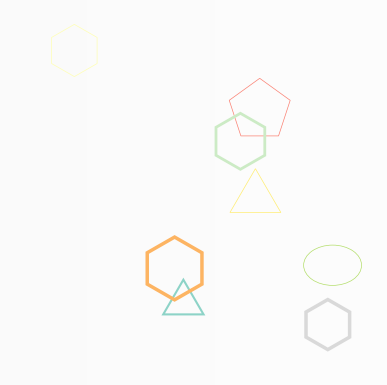[{"shape": "triangle", "thickness": 1.5, "radius": 0.3, "center": [0.473, 0.213]}, {"shape": "hexagon", "thickness": 0.5, "radius": 0.34, "center": [0.192, 0.869]}, {"shape": "pentagon", "thickness": 0.5, "radius": 0.41, "center": [0.67, 0.714]}, {"shape": "hexagon", "thickness": 2.5, "radius": 0.41, "center": [0.451, 0.303]}, {"shape": "oval", "thickness": 0.5, "radius": 0.37, "center": [0.858, 0.311]}, {"shape": "hexagon", "thickness": 2.5, "radius": 0.32, "center": [0.846, 0.157]}, {"shape": "hexagon", "thickness": 2, "radius": 0.36, "center": [0.62, 0.633]}, {"shape": "triangle", "thickness": 0.5, "radius": 0.38, "center": [0.659, 0.486]}]